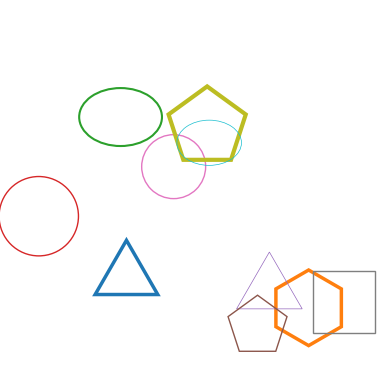[{"shape": "triangle", "thickness": 2.5, "radius": 0.47, "center": [0.328, 0.282]}, {"shape": "hexagon", "thickness": 2.5, "radius": 0.49, "center": [0.802, 0.201]}, {"shape": "oval", "thickness": 1.5, "radius": 0.54, "center": [0.313, 0.696]}, {"shape": "circle", "thickness": 1, "radius": 0.52, "center": [0.101, 0.438]}, {"shape": "triangle", "thickness": 0.5, "radius": 0.49, "center": [0.7, 0.247]}, {"shape": "pentagon", "thickness": 1, "radius": 0.4, "center": [0.669, 0.153]}, {"shape": "circle", "thickness": 1, "radius": 0.42, "center": [0.451, 0.567]}, {"shape": "square", "thickness": 1, "radius": 0.4, "center": [0.893, 0.216]}, {"shape": "pentagon", "thickness": 3, "radius": 0.53, "center": [0.538, 0.67]}, {"shape": "oval", "thickness": 0.5, "radius": 0.42, "center": [0.543, 0.629]}]